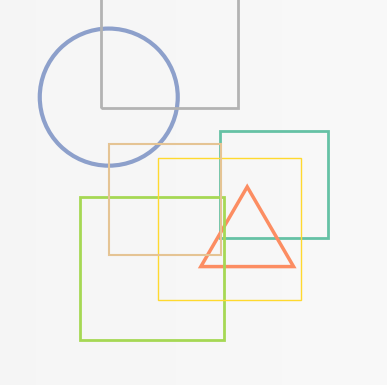[{"shape": "square", "thickness": 2, "radius": 0.69, "center": [0.708, 0.52]}, {"shape": "triangle", "thickness": 2.5, "radius": 0.69, "center": [0.638, 0.377]}, {"shape": "circle", "thickness": 3, "radius": 0.89, "center": [0.281, 0.748]}, {"shape": "square", "thickness": 2, "radius": 0.93, "center": [0.391, 0.302]}, {"shape": "square", "thickness": 1, "radius": 0.92, "center": [0.593, 0.405]}, {"shape": "square", "thickness": 1.5, "radius": 0.72, "center": [0.426, 0.482]}, {"shape": "square", "thickness": 2, "radius": 0.88, "center": [0.438, 0.895]}]